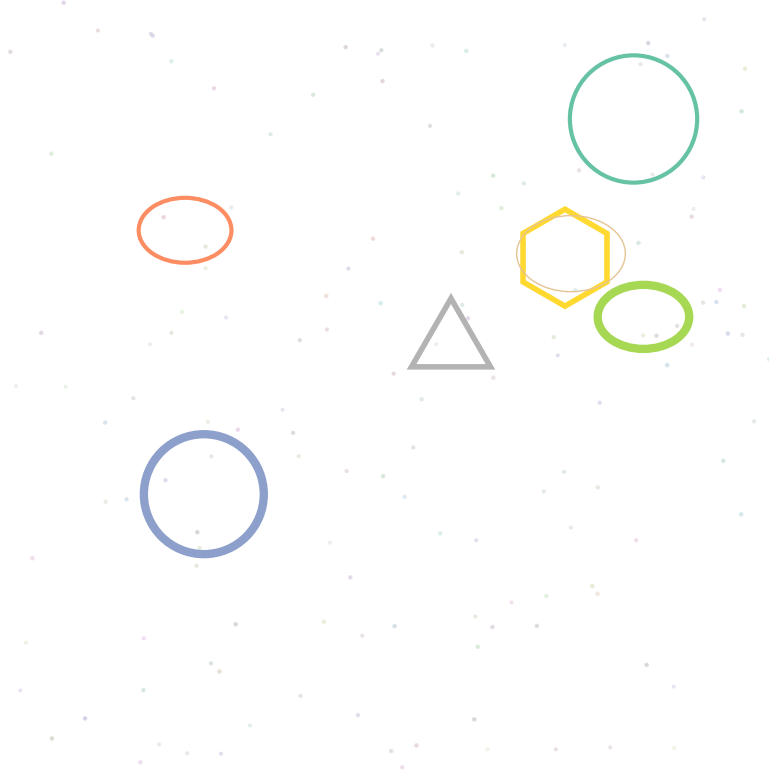[{"shape": "circle", "thickness": 1.5, "radius": 0.41, "center": [0.823, 0.845]}, {"shape": "oval", "thickness": 1.5, "radius": 0.3, "center": [0.24, 0.701]}, {"shape": "circle", "thickness": 3, "radius": 0.39, "center": [0.265, 0.358]}, {"shape": "oval", "thickness": 3, "radius": 0.3, "center": [0.836, 0.588]}, {"shape": "hexagon", "thickness": 2, "radius": 0.31, "center": [0.734, 0.665]}, {"shape": "oval", "thickness": 0.5, "radius": 0.35, "center": [0.742, 0.671]}, {"shape": "triangle", "thickness": 2, "radius": 0.3, "center": [0.586, 0.553]}]